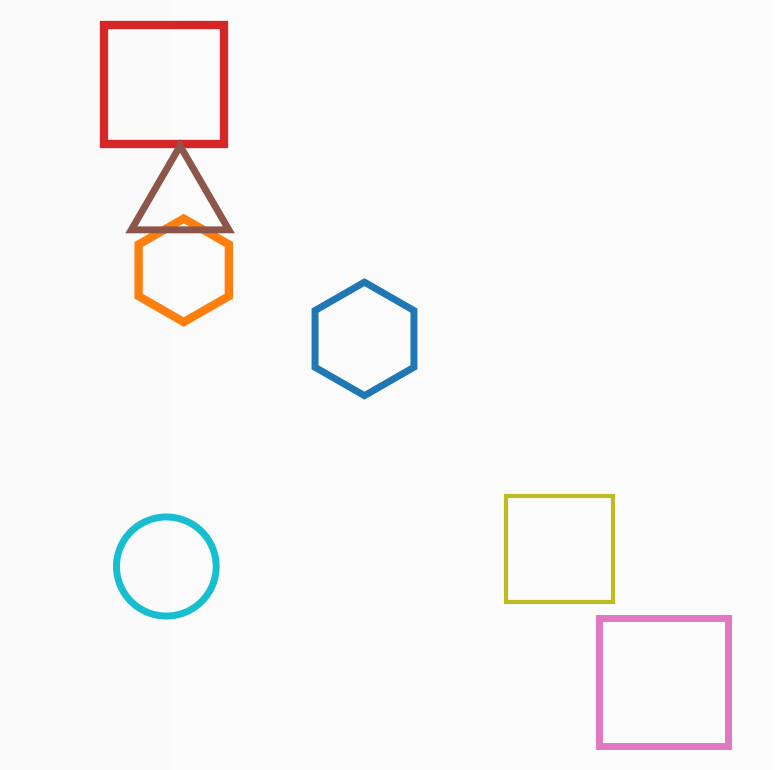[{"shape": "hexagon", "thickness": 2.5, "radius": 0.37, "center": [0.47, 0.56]}, {"shape": "hexagon", "thickness": 3, "radius": 0.34, "center": [0.237, 0.649]}, {"shape": "square", "thickness": 3, "radius": 0.39, "center": [0.211, 0.891]}, {"shape": "triangle", "thickness": 2.5, "radius": 0.36, "center": [0.232, 0.738]}, {"shape": "square", "thickness": 2.5, "radius": 0.42, "center": [0.856, 0.114]}, {"shape": "square", "thickness": 1.5, "radius": 0.35, "center": [0.722, 0.287]}, {"shape": "circle", "thickness": 2.5, "radius": 0.32, "center": [0.215, 0.264]}]